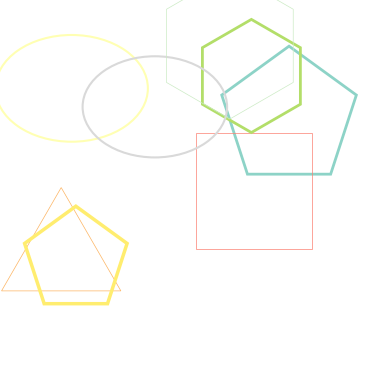[{"shape": "pentagon", "thickness": 2, "radius": 0.92, "center": [0.751, 0.696]}, {"shape": "oval", "thickness": 1.5, "radius": 0.99, "center": [0.186, 0.771]}, {"shape": "square", "thickness": 0.5, "radius": 0.75, "center": [0.66, 0.505]}, {"shape": "triangle", "thickness": 0.5, "radius": 0.89, "center": [0.159, 0.334]}, {"shape": "hexagon", "thickness": 2, "radius": 0.73, "center": [0.653, 0.803]}, {"shape": "oval", "thickness": 1.5, "radius": 0.94, "center": [0.402, 0.722]}, {"shape": "hexagon", "thickness": 0.5, "radius": 0.95, "center": [0.597, 0.881]}, {"shape": "pentagon", "thickness": 2.5, "radius": 0.7, "center": [0.197, 0.324]}]